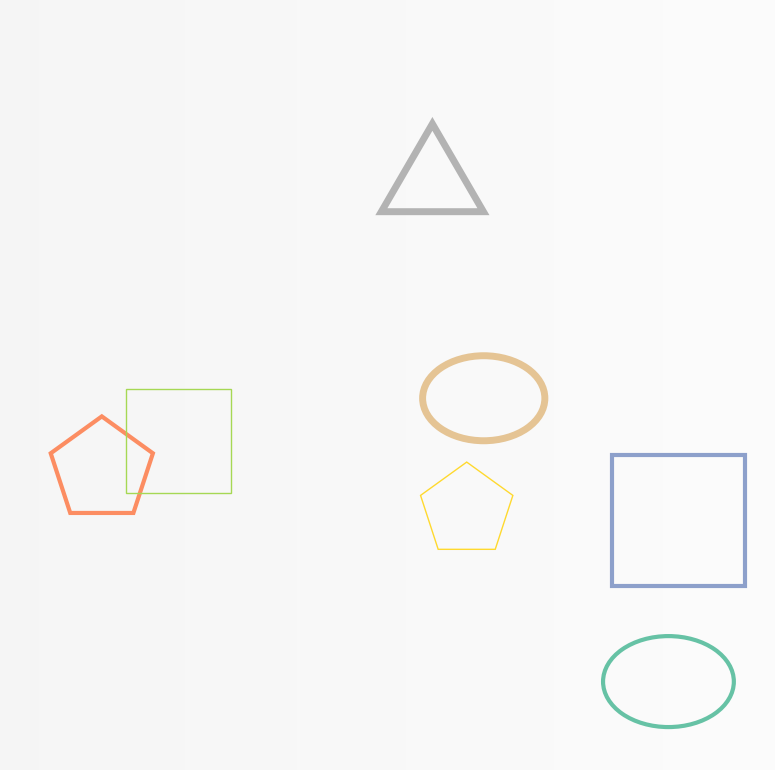[{"shape": "oval", "thickness": 1.5, "radius": 0.42, "center": [0.863, 0.115]}, {"shape": "pentagon", "thickness": 1.5, "radius": 0.35, "center": [0.131, 0.39]}, {"shape": "square", "thickness": 1.5, "radius": 0.43, "center": [0.875, 0.324]}, {"shape": "square", "thickness": 0.5, "radius": 0.34, "center": [0.231, 0.427]}, {"shape": "pentagon", "thickness": 0.5, "radius": 0.31, "center": [0.602, 0.337]}, {"shape": "oval", "thickness": 2.5, "radius": 0.39, "center": [0.624, 0.483]}, {"shape": "triangle", "thickness": 2.5, "radius": 0.38, "center": [0.558, 0.763]}]